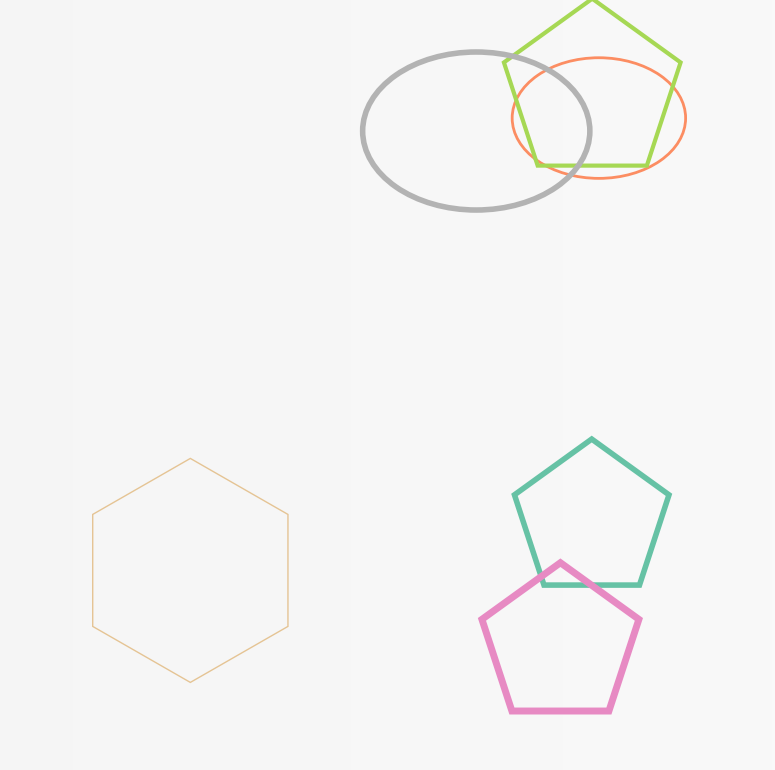[{"shape": "pentagon", "thickness": 2, "radius": 0.52, "center": [0.764, 0.325]}, {"shape": "oval", "thickness": 1, "radius": 0.56, "center": [0.773, 0.847]}, {"shape": "pentagon", "thickness": 2.5, "radius": 0.53, "center": [0.723, 0.163]}, {"shape": "pentagon", "thickness": 1.5, "radius": 0.6, "center": [0.764, 0.882]}, {"shape": "hexagon", "thickness": 0.5, "radius": 0.73, "center": [0.246, 0.259]}, {"shape": "oval", "thickness": 2, "radius": 0.73, "center": [0.615, 0.83]}]